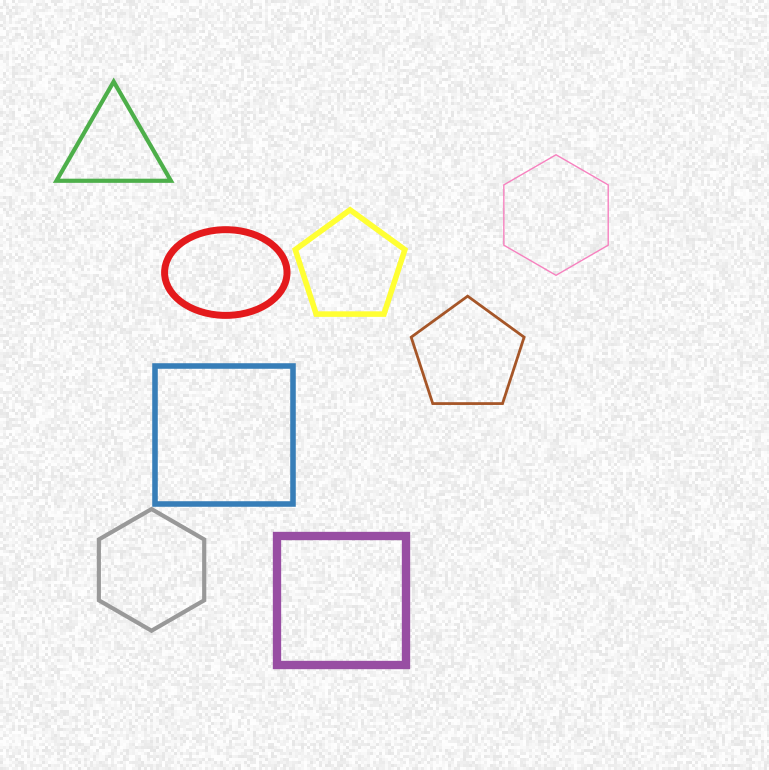[{"shape": "oval", "thickness": 2.5, "radius": 0.4, "center": [0.293, 0.646]}, {"shape": "square", "thickness": 2, "radius": 0.45, "center": [0.291, 0.435]}, {"shape": "triangle", "thickness": 1.5, "radius": 0.43, "center": [0.148, 0.808]}, {"shape": "square", "thickness": 3, "radius": 0.42, "center": [0.444, 0.22]}, {"shape": "pentagon", "thickness": 2, "radius": 0.37, "center": [0.455, 0.653]}, {"shape": "pentagon", "thickness": 1, "radius": 0.39, "center": [0.607, 0.538]}, {"shape": "hexagon", "thickness": 0.5, "radius": 0.39, "center": [0.722, 0.721]}, {"shape": "hexagon", "thickness": 1.5, "radius": 0.39, "center": [0.197, 0.26]}]